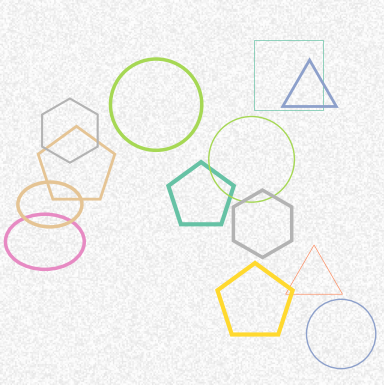[{"shape": "pentagon", "thickness": 3, "radius": 0.45, "center": [0.522, 0.49]}, {"shape": "square", "thickness": 0.5, "radius": 0.45, "center": [0.75, 0.805]}, {"shape": "triangle", "thickness": 0.5, "radius": 0.43, "center": [0.816, 0.278]}, {"shape": "circle", "thickness": 1, "radius": 0.45, "center": [0.886, 0.133]}, {"shape": "triangle", "thickness": 2, "radius": 0.4, "center": [0.804, 0.764]}, {"shape": "oval", "thickness": 2.5, "radius": 0.51, "center": [0.117, 0.372]}, {"shape": "circle", "thickness": 1, "radius": 0.56, "center": [0.654, 0.586]}, {"shape": "circle", "thickness": 2.5, "radius": 0.59, "center": [0.406, 0.728]}, {"shape": "pentagon", "thickness": 3, "radius": 0.51, "center": [0.662, 0.214]}, {"shape": "pentagon", "thickness": 2, "radius": 0.52, "center": [0.199, 0.567]}, {"shape": "oval", "thickness": 2.5, "radius": 0.42, "center": [0.13, 0.469]}, {"shape": "hexagon", "thickness": 1.5, "radius": 0.42, "center": [0.182, 0.661]}, {"shape": "hexagon", "thickness": 2.5, "radius": 0.44, "center": [0.682, 0.419]}]